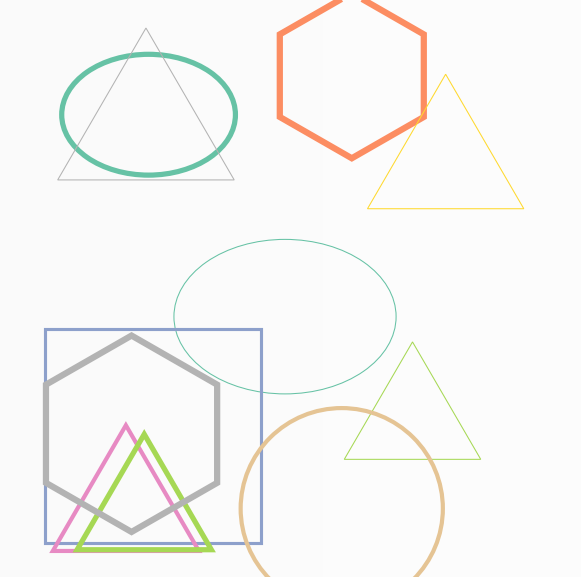[{"shape": "oval", "thickness": 2.5, "radius": 0.75, "center": [0.256, 0.8]}, {"shape": "oval", "thickness": 0.5, "radius": 0.96, "center": [0.49, 0.451]}, {"shape": "hexagon", "thickness": 3, "radius": 0.72, "center": [0.605, 0.868]}, {"shape": "square", "thickness": 1.5, "radius": 0.93, "center": [0.264, 0.244]}, {"shape": "triangle", "thickness": 2, "radius": 0.73, "center": [0.217, 0.118]}, {"shape": "triangle", "thickness": 0.5, "radius": 0.68, "center": [0.71, 0.272]}, {"shape": "triangle", "thickness": 2.5, "radius": 0.67, "center": [0.248, 0.114]}, {"shape": "triangle", "thickness": 0.5, "radius": 0.78, "center": [0.767, 0.715]}, {"shape": "circle", "thickness": 2, "radius": 0.87, "center": [0.588, 0.119]}, {"shape": "triangle", "thickness": 0.5, "radius": 0.88, "center": [0.251, 0.775]}, {"shape": "hexagon", "thickness": 3, "radius": 0.85, "center": [0.226, 0.248]}]